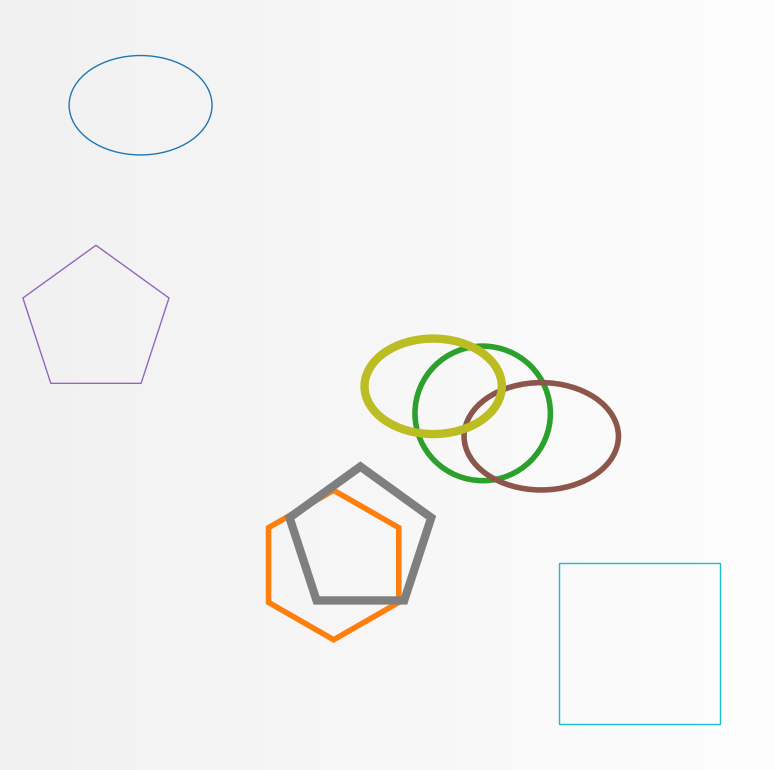[{"shape": "oval", "thickness": 0.5, "radius": 0.46, "center": [0.181, 0.863]}, {"shape": "hexagon", "thickness": 2, "radius": 0.49, "center": [0.431, 0.266]}, {"shape": "circle", "thickness": 2, "radius": 0.44, "center": [0.623, 0.463]}, {"shape": "pentagon", "thickness": 0.5, "radius": 0.5, "center": [0.124, 0.582]}, {"shape": "oval", "thickness": 2, "radius": 0.5, "center": [0.698, 0.433]}, {"shape": "pentagon", "thickness": 3, "radius": 0.48, "center": [0.465, 0.298]}, {"shape": "oval", "thickness": 3, "radius": 0.44, "center": [0.559, 0.498]}, {"shape": "square", "thickness": 0.5, "radius": 0.52, "center": [0.825, 0.164]}]